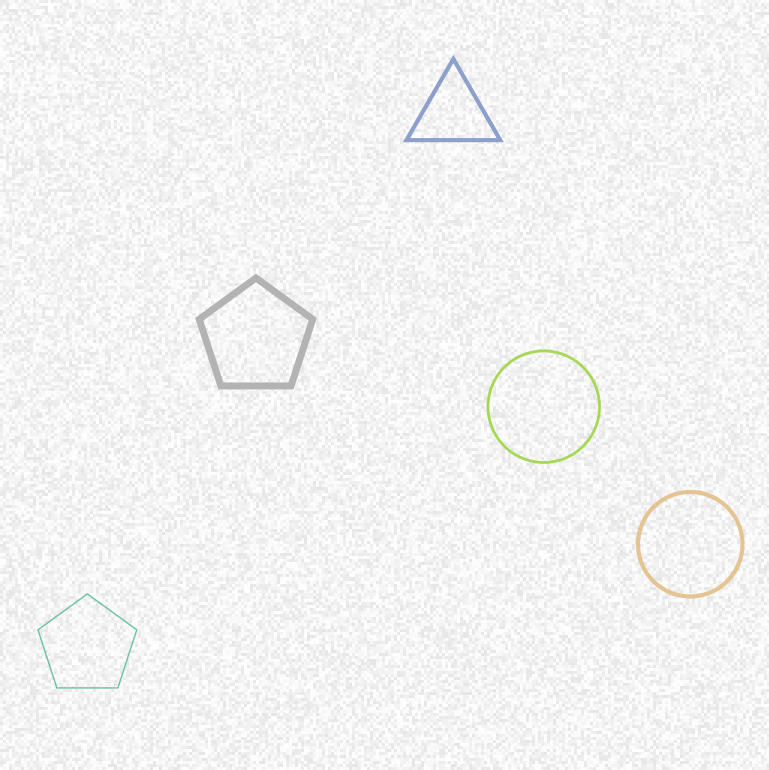[{"shape": "pentagon", "thickness": 0.5, "radius": 0.34, "center": [0.113, 0.161]}, {"shape": "triangle", "thickness": 1.5, "radius": 0.35, "center": [0.589, 0.853]}, {"shape": "circle", "thickness": 1, "radius": 0.36, "center": [0.706, 0.472]}, {"shape": "circle", "thickness": 1.5, "radius": 0.34, "center": [0.896, 0.293]}, {"shape": "pentagon", "thickness": 2.5, "radius": 0.39, "center": [0.332, 0.561]}]